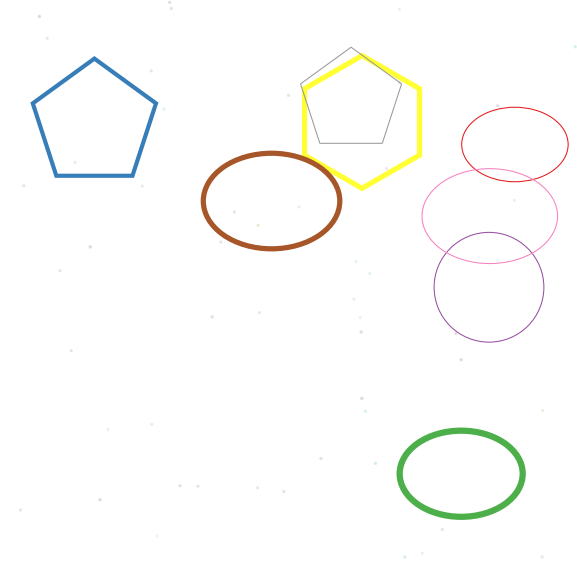[{"shape": "oval", "thickness": 0.5, "radius": 0.46, "center": [0.892, 0.749]}, {"shape": "pentagon", "thickness": 2, "radius": 0.56, "center": [0.163, 0.786]}, {"shape": "oval", "thickness": 3, "radius": 0.53, "center": [0.799, 0.179]}, {"shape": "circle", "thickness": 0.5, "radius": 0.48, "center": [0.847, 0.502]}, {"shape": "hexagon", "thickness": 2.5, "radius": 0.57, "center": [0.627, 0.788]}, {"shape": "oval", "thickness": 2.5, "radius": 0.59, "center": [0.47, 0.651]}, {"shape": "oval", "thickness": 0.5, "radius": 0.59, "center": [0.848, 0.625]}, {"shape": "pentagon", "thickness": 0.5, "radius": 0.46, "center": [0.608, 0.825]}]